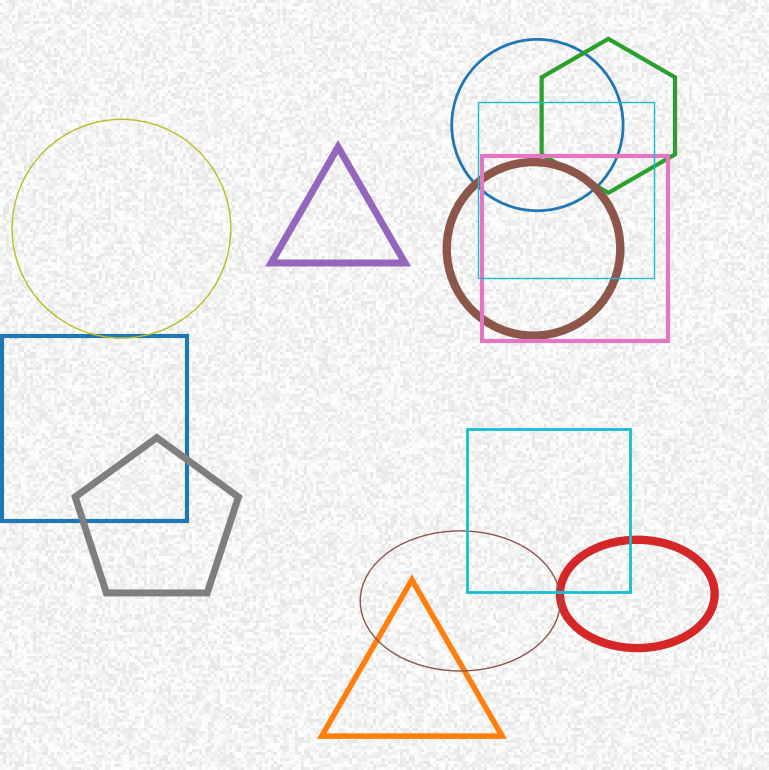[{"shape": "circle", "thickness": 1, "radius": 0.56, "center": [0.698, 0.838]}, {"shape": "square", "thickness": 1.5, "radius": 0.6, "center": [0.122, 0.444]}, {"shape": "triangle", "thickness": 2, "radius": 0.68, "center": [0.535, 0.112]}, {"shape": "hexagon", "thickness": 1.5, "radius": 0.5, "center": [0.79, 0.85]}, {"shape": "oval", "thickness": 3, "radius": 0.5, "center": [0.828, 0.229]}, {"shape": "triangle", "thickness": 2.5, "radius": 0.5, "center": [0.439, 0.709]}, {"shape": "circle", "thickness": 3, "radius": 0.56, "center": [0.693, 0.677]}, {"shape": "oval", "thickness": 0.5, "radius": 0.65, "center": [0.598, 0.22]}, {"shape": "square", "thickness": 1.5, "radius": 0.6, "center": [0.747, 0.678]}, {"shape": "pentagon", "thickness": 2.5, "radius": 0.56, "center": [0.204, 0.32]}, {"shape": "circle", "thickness": 0.5, "radius": 0.71, "center": [0.158, 0.703]}, {"shape": "square", "thickness": 0.5, "radius": 0.57, "center": [0.735, 0.753]}, {"shape": "square", "thickness": 1, "radius": 0.53, "center": [0.713, 0.337]}]